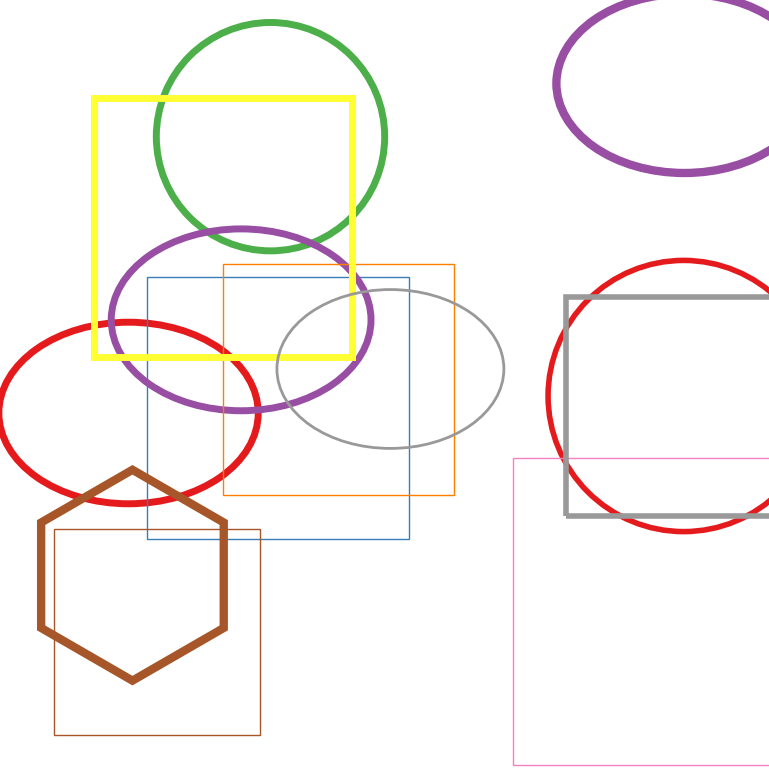[{"shape": "circle", "thickness": 2, "radius": 0.88, "center": [0.888, 0.486]}, {"shape": "oval", "thickness": 2.5, "radius": 0.84, "center": [0.167, 0.464]}, {"shape": "square", "thickness": 0.5, "radius": 0.85, "center": [0.361, 0.47]}, {"shape": "circle", "thickness": 2.5, "radius": 0.74, "center": [0.351, 0.823]}, {"shape": "oval", "thickness": 2.5, "radius": 0.84, "center": [0.313, 0.585]}, {"shape": "oval", "thickness": 3, "radius": 0.83, "center": [0.889, 0.892]}, {"shape": "square", "thickness": 0.5, "radius": 0.75, "center": [0.439, 0.507]}, {"shape": "square", "thickness": 2.5, "radius": 0.84, "center": [0.29, 0.704]}, {"shape": "hexagon", "thickness": 3, "radius": 0.68, "center": [0.172, 0.253]}, {"shape": "square", "thickness": 0.5, "radius": 0.67, "center": [0.203, 0.179]}, {"shape": "square", "thickness": 0.5, "radius": 1.0, "center": [0.866, 0.206]}, {"shape": "oval", "thickness": 1, "radius": 0.74, "center": [0.507, 0.521]}, {"shape": "square", "thickness": 2, "radius": 0.71, "center": [0.877, 0.472]}]